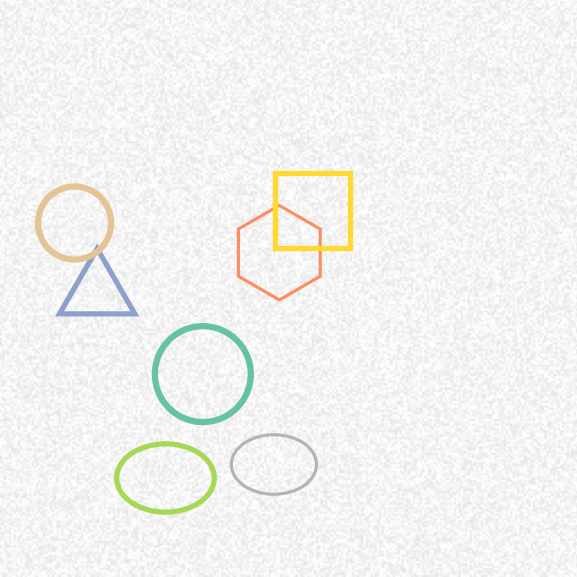[{"shape": "circle", "thickness": 3, "radius": 0.42, "center": [0.351, 0.351]}, {"shape": "hexagon", "thickness": 1.5, "radius": 0.41, "center": [0.484, 0.562]}, {"shape": "triangle", "thickness": 2.5, "radius": 0.38, "center": [0.168, 0.493]}, {"shape": "oval", "thickness": 2.5, "radius": 0.42, "center": [0.287, 0.171]}, {"shape": "square", "thickness": 2.5, "radius": 0.32, "center": [0.541, 0.635]}, {"shape": "circle", "thickness": 3, "radius": 0.32, "center": [0.129, 0.613]}, {"shape": "oval", "thickness": 1.5, "radius": 0.37, "center": [0.474, 0.195]}]